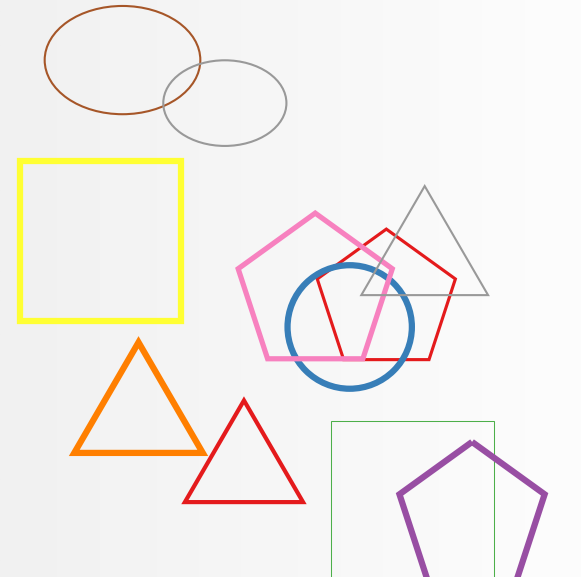[{"shape": "pentagon", "thickness": 1.5, "radius": 0.62, "center": [0.665, 0.477]}, {"shape": "triangle", "thickness": 2, "radius": 0.59, "center": [0.42, 0.188]}, {"shape": "circle", "thickness": 3, "radius": 0.53, "center": [0.602, 0.433]}, {"shape": "square", "thickness": 0.5, "radius": 0.7, "center": [0.709, 0.131]}, {"shape": "pentagon", "thickness": 3, "radius": 0.66, "center": [0.812, 0.103]}, {"shape": "triangle", "thickness": 3, "radius": 0.64, "center": [0.238, 0.279]}, {"shape": "square", "thickness": 3, "radius": 0.7, "center": [0.173, 0.582]}, {"shape": "oval", "thickness": 1, "radius": 0.67, "center": [0.211, 0.895]}, {"shape": "pentagon", "thickness": 2.5, "radius": 0.7, "center": [0.542, 0.491]}, {"shape": "triangle", "thickness": 1, "radius": 0.63, "center": [0.731, 0.551]}, {"shape": "oval", "thickness": 1, "radius": 0.53, "center": [0.387, 0.821]}]